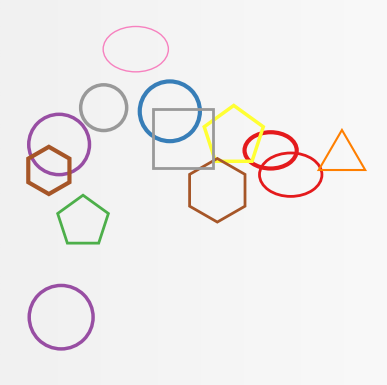[{"shape": "oval", "thickness": 3, "radius": 0.34, "center": [0.698, 0.609]}, {"shape": "oval", "thickness": 2, "radius": 0.4, "center": [0.75, 0.546]}, {"shape": "circle", "thickness": 3, "radius": 0.39, "center": [0.438, 0.711]}, {"shape": "pentagon", "thickness": 2, "radius": 0.34, "center": [0.214, 0.424]}, {"shape": "circle", "thickness": 2.5, "radius": 0.39, "center": [0.153, 0.625]}, {"shape": "circle", "thickness": 2.5, "radius": 0.41, "center": [0.158, 0.176]}, {"shape": "triangle", "thickness": 1.5, "radius": 0.35, "center": [0.882, 0.593]}, {"shape": "pentagon", "thickness": 2.5, "radius": 0.4, "center": [0.603, 0.646]}, {"shape": "hexagon", "thickness": 2, "radius": 0.41, "center": [0.561, 0.506]}, {"shape": "hexagon", "thickness": 3, "radius": 0.31, "center": [0.126, 0.557]}, {"shape": "oval", "thickness": 1, "radius": 0.42, "center": [0.35, 0.872]}, {"shape": "square", "thickness": 2, "radius": 0.38, "center": [0.472, 0.639]}, {"shape": "circle", "thickness": 2.5, "radius": 0.3, "center": [0.268, 0.72]}]